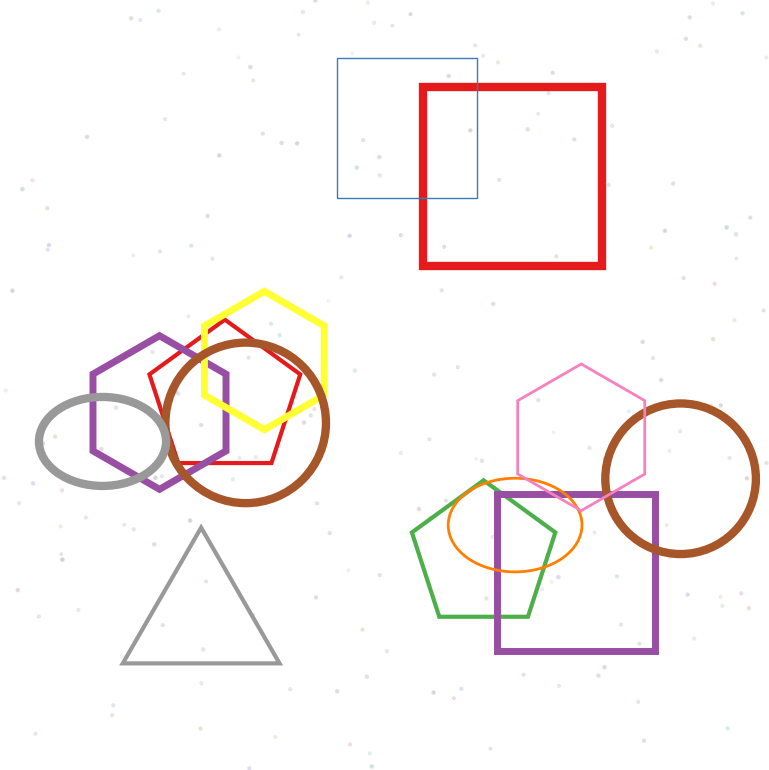[{"shape": "pentagon", "thickness": 1.5, "radius": 0.51, "center": [0.292, 0.482]}, {"shape": "square", "thickness": 3, "radius": 0.58, "center": [0.666, 0.771]}, {"shape": "square", "thickness": 0.5, "radius": 0.45, "center": [0.528, 0.834]}, {"shape": "pentagon", "thickness": 1.5, "radius": 0.49, "center": [0.628, 0.278]}, {"shape": "square", "thickness": 2.5, "radius": 0.51, "center": [0.748, 0.257]}, {"shape": "hexagon", "thickness": 2.5, "radius": 0.5, "center": [0.207, 0.464]}, {"shape": "oval", "thickness": 1, "radius": 0.43, "center": [0.669, 0.318]}, {"shape": "hexagon", "thickness": 2.5, "radius": 0.45, "center": [0.343, 0.532]}, {"shape": "circle", "thickness": 3, "radius": 0.52, "center": [0.319, 0.451]}, {"shape": "circle", "thickness": 3, "radius": 0.49, "center": [0.884, 0.378]}, {"shape": "hexagon", "thickness": 1, "radius": 0.48, "center": [0.755, 0.432]}, {"shape": "triangle", "thickness": 1.5, "radius": 0.59, "center": [0.261, 0.197]}, {"shape": "oval", "thickness": 3, "radius": 0.41, "center": [0.133, 0.427]}]